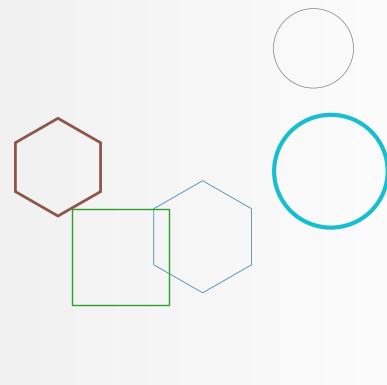[{"shape": "hexagon", "thickness": 0.5, "radius": 0.73, "center": [0.523, 0.385]}, {"shape": "square", "thickness": 1, "radius": 0.62, "center": [0.311, 0.331]}, {"shape": "hexagon", "thickness": 2, "radius": 0.63, "center": [0.15, 0.566]}, {"shape": "circle", "thickness": 0.5, "radius": 0.52, "center": [0.809, 0.874]}, {"shape": "circle", "thickness": 3, "radius": 0.73, "center": [0.854, 0.555]}]